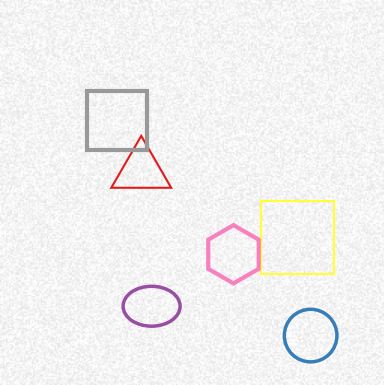[{"shape": "triangle", "thickness": 1.5, "radius": 0.45, "center": [0.367, 0.557]}, {"shape": "circle", "thickness": 2.5, "radius": 0.34, "center": [0.807, 0.128]}, {"shape": "oval", "thickness": 2.5, "radius": 0.37, "center": [0.394, 0.205]}, {"shape": "square", "thickness": 1.5, "radius": 0.47, "center": [0.772, 0.383]}, {"shape": "hexagon", "thickness": 3, "radius": 0.38, "center": [0.606, 0.34]}, {"shape": "square", "thickness": 3, "radius": 0.38, "center": [0.304, 0.688]}]